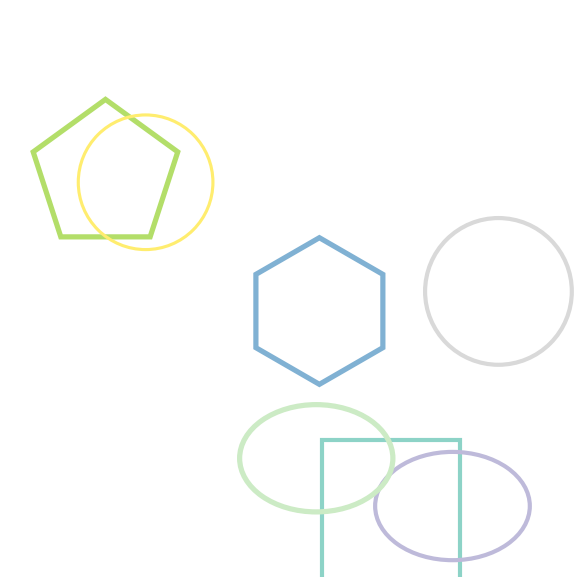[{"shape": "square", "thickness": 2, "radius": 0.6, "center": [0.677, 0.117]}, {"shape": "oval", "thickness": 2, "radius": 0.67, "center": [0.784, 0.123]}, {"shape": "hexagon", "thickness": 2.5, "radius": 0.63, "center": [0.553, 0.461]}, {"shape": "pentagon", "thickness": 2.5, "radius": 0.66, "center": [0.183, 0.695]}, {"shape": "circle", "thickness": 2, "radius": 0.64, "center": [0.863, 0.495]}, {"shape": "oval", "thickness": 2.5, "radius": 0.66, "center": [0.548, 0.206]}, {"shape": "circle", "thickness": 1.5, "radius": 0.58, "center": [0.252, 0.684]}]